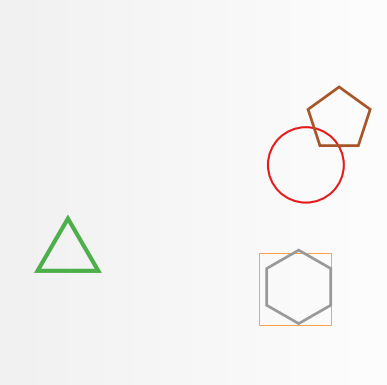[{"shape": "circle", "thickness": 1.5, "radius": 0.49, "center": [0.789, 0.572]}, {"shape": "triangle", "thickness": 3, "radius": 0.45, "center": [0.175, 0.342]}, {"shape": "square", "thickness": 0.5, "radius": 0.46, "center": [0.762, 0.25]}, {"shape": "pentagon", "thickness": 2, "radius": 0.42, "center": [0.875, 0.69]}, {"shape": "hexagon", "thickness": 2, "radius": 0.48, "center": [0.771, 0.255]}]